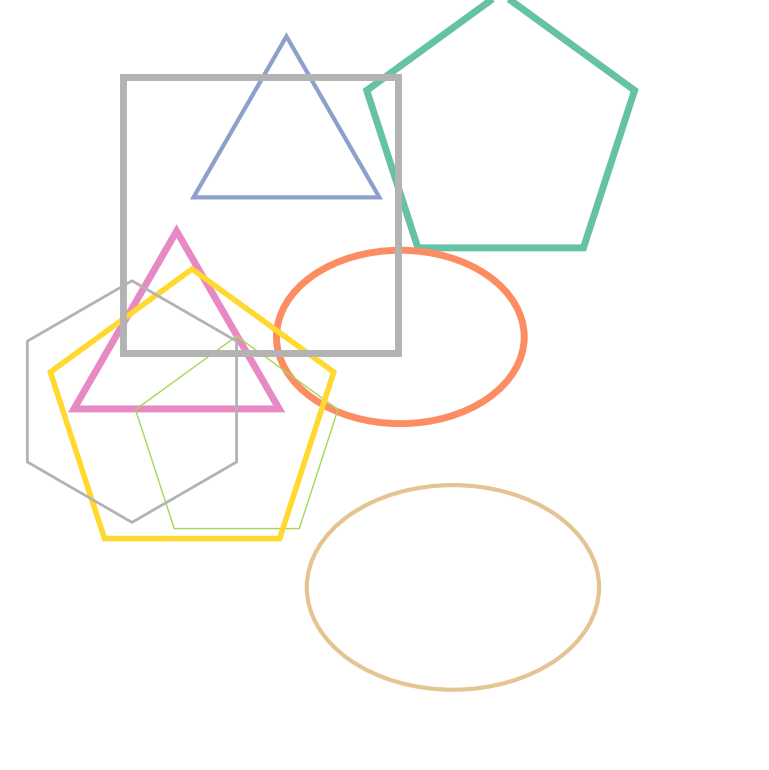[{"shape": "pentagon", "thickness": 2.5, "radius": 0.91, "center": [0.65, 0.826]}, {"shape": "oval", "thickness": 2.5, "radius": 0.8, "center": [0.52, 0.562]}, {"shape": "triangle", "thickness": 1.5, "radius": 0.7, "center": [0.372, 0.813]}, {"shape": "triangle", "thickness": 2.5, "radius": 0.77, "center": [0.229, 0.546]}, {"shape": "pentagon", "thickness": 0.5, "radius": 0.69, "center": [0.307, 0.425]}, {"shape": "pentagon", "thickness": 2, "radius": 0.97, "center": [0.249, 0.457]}, {"shape": "oval", "thickness": 1.5, "radius": 0.95, "center": [0.588, 0.237]}, {"shape": "square", "thickness": 2.5, "radius": 0.89, "center": [0.338, 0.721]}, {"shape": "hexagon", "thickness": 1, "radius": 0.78, "center": [0.171, 0.478]}]